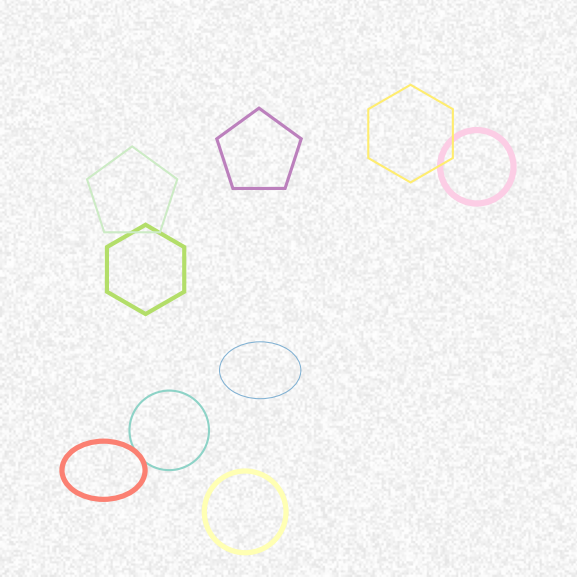[{"shape": "circle", "thickness": 1, "radius": 0.34, "center": [0.293, 0.254]}, {"shape": "circle", "thickness": 2.5, "radius": 0.35, "center": [0.425, 0.113]}, {"shape": "oval", "thickness": 2.5, "radius": 0.36, "center": [0.179, 0.185]}, {"shape": "oval", "thickness": 0.5, "radius": 0.35, "center": [0.451, 0.358]}, {"shape": "hexagon", "thickness": 2, "radius": 0.39, "center": [0.252, 0.533]}, {"shape": "circle", "thickness": 3, "radius": 0.32, "center": [0.826, 0.71]}, {"shape": "pentagon", "thickness": 1.5, "radius": 0.38, "center": [0.448, 0.735]}, {"shape": "pentagon", "thickness": 1, "radius": 0.41, "center": [0.229, 0.663]}, {"shape": "hexagon", "thickness": 1, "radius": 0.42, "center": [0.711, 0.768]}]